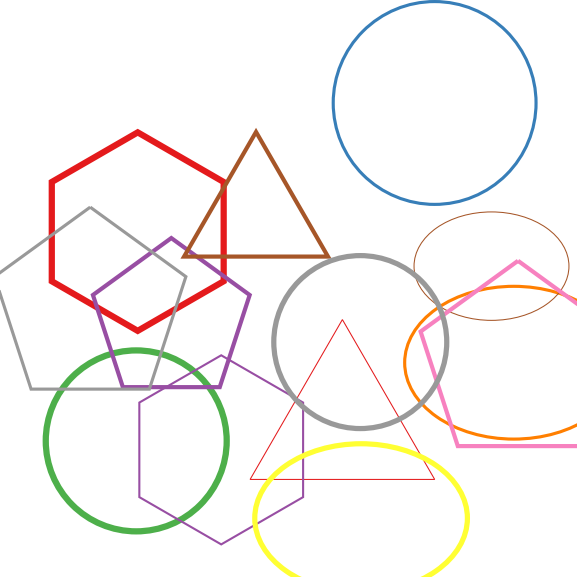[{"shape": "hexagon", "thickness": 3, "radius": 0.86, "center": [0.238, 0.598]}, {"shape": "triangle", "thickness": 0.5, "radius": 0.92, "center": [0.593, 0.261]}, {"shape": "circle", "thickness": 1.5, "radius": 0.88, "center": [0.753, 0.821]}, {"shape": "circle", "thickness": 3, "radius": 0.78, "center": [0.236, 0.236]}, {"shape": "hexagon", "thickness": 1, "radius": 0.82, "center": [0.383, 0.22]}, {"shape": "pentagon", "thickness": 2, "radius": 0.71, "center": [0.297, 0.444]}, {"shape": "oval", "thickness": 1.5, "radius": 0.94, "center": [0.89, 0.371]}, {"shape": "oval", "thickness": 2.5, "radius": 0.92, "center": [0.625, 0.102]}, {"shape": "oval", "thickness": 0.5, "radius": 0.67, "center": [0.851, 0.538]}, {"shape": "triangle", "thickness": 2, "radius": 0.72, "center": [0.443, 0.627]}, {"shape": "pentagon", "thickness": 2, "radius": 0.89, "center": [0.897, 0.37]}, {"shape": "pentagon", "thickness": 1.5, "radius": 0.87, "center": [0.156, 0.466]}, {"shape": "circle", "thickness": 2.5, "radius": 0.75, "center": [0.624, 0.407]}]